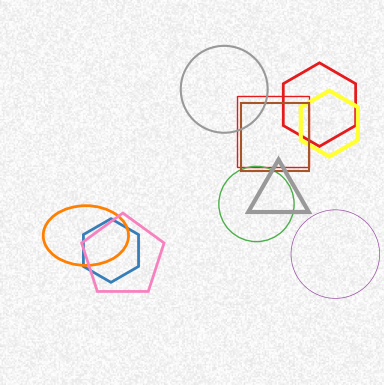[{"shape": "square", "thickness": 1, "radius": 0.46, "center": [0.709, 0.658]}, {"shape": "hexagon", "thickness": 2, "radius": 0.54, "center": [0.83, 0.728]}, {"shape": "hexagon", "thickness": 2, "radius": 0.41, "center": [0.288, 0.349]}, {"shape": "circle", "thickness": 1, "radius": 0.49, "center": [0.666, 0.47]}, {"shape": "circle", "thickness": 0.5, "radius": 0.58, "center": [0.871, 0.34]}, {"shape": "oval", "thickness": 2, "radius": 0.55, "center": [0.223, 0.388]}, {"shape": "hexagon", "thickness": 3, "radius": 0.43, "center": [0.855, 0.679]}, {"shape": "square", "thickness": 1.5, "radius": 0.44, "center": [0.713, 0.643]}, {"shape": "pentagon", "thickness": 2, "radius": 0.56, "center": [0.319, 0.334]}, {"shape": "circle", "thickness": 1.5, "radius": 0.56, "center": [0.582, 0.768]}, {"shape": "triangle", "thickness": 3, "radius": 0.45, "center": [0.723, 0.495]}]